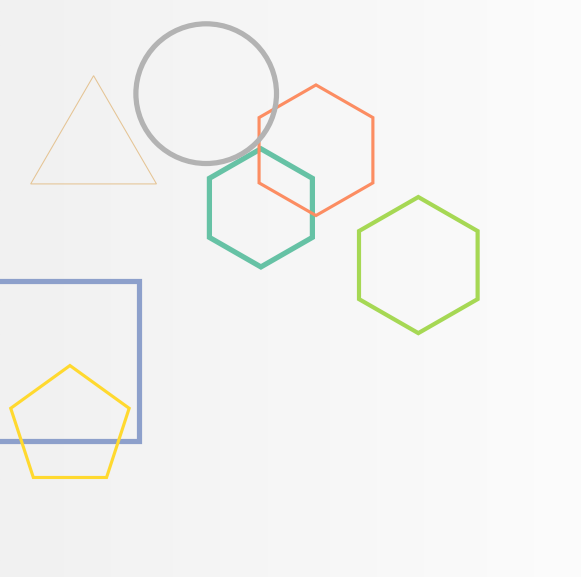[{"shape": "hexagon", "thickness": 2.5, "radius": 0.51, "center": [0.449, 0.639]}, {"shape": "hexagon", "thickness": 1.5, "radius": 0.57, "center": [0.544, 0.739]}, {"shape": "square", "thickness": 2.5, "radius": 0.69, "center": [0.1, 0.375]}, {"shape": "hexagon", "thickness": 2, "radius": 0.59, "center": [0.72, 0.54]}, {"shape": "pentagon", "thickness": 1.5, "radius": 0.54, "center": [0.12, 0.259]}, {"shape": "triangle", "thickness": 0.5, "radius": 0.62, "center": [0.161, 0.743]}, {"shape": "circle", "thickness": 2.5, "radius": 0.6, "center": [0.355, 0.837]}]